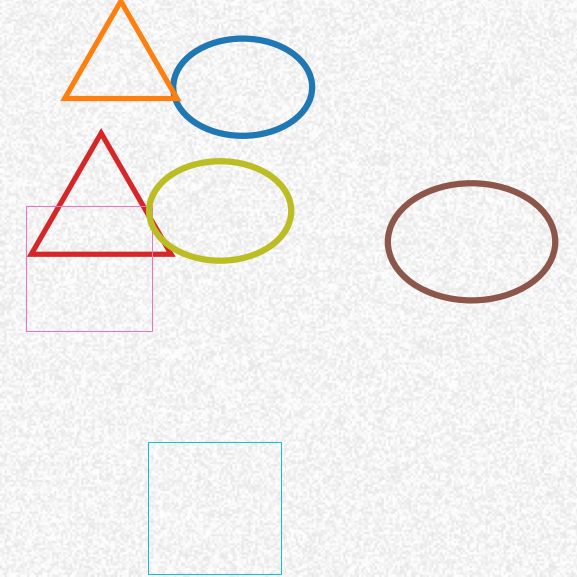[{"shape": "oval", "thickness": 3, "radius": 0.6, "center": [0.42, 0.848]}, {"shape": "triangle", "thickness": 2.5, "radius": 0.56, "center": [0.209, 0.885]}, {"shape": "triangle", "thickness": 2.5, "radius": 0.7, "center": [0.175, 0.629]}, {"shape": "oval", "thickness": 3, "radius": 0.72, "center": [0.817, 0.58]}, {"shape": "square", "thickness": 0.5, "radius": 0.54, "center": [0.154, 0.535]}, {"shape": "oval", "thickness": 3, "radius": 0.62, "center": [0.381, 0.634]}, {"shape": "square", "thickness": 0.5, "radius": 0.57, "center": [0.371, 0.119]}]